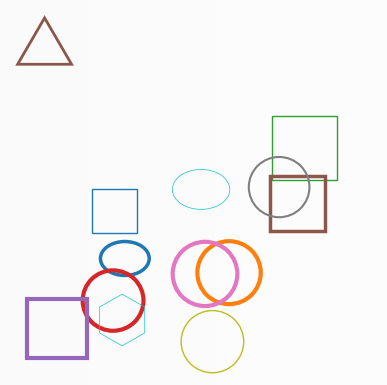[{"shape": "oval", "thickness": 2.5, "radius": 0.31, "center": [0.322, 0.329]}, {"shape": "square", "thickness": 1, "radius": 0.29, "center": [0.295, 0.452]}, {"shape": "circle", "thickness": 3, "radius": 0.41, "center": [0.591, 0.292]}, {"shape": "square", "thickness": 1, "radius": 0.42, "center": [0.786, 0.615]}, {"shape": "circle", "thickness": 3, "radius": 0.39, "center": [0.292, 0.219]}, {"shape": "square", "thickness": 3, "radius": 0.39, "center": [0.148, 0.147]}, {"shape": "square", "thickness": 2.5, "radius": 0.36, "center": [0.768, 0.471]}, {"shape": "triangle", "thickness": 2, "radius": 0.4, "center": [0.115, 0.873]}, {"shape": "circle", "thickness": 3, "radius": 0.42, "center": [0.529, 0.288]}, {"shape": "circle", "thickness": 1.5, "radius": 0.39, "center": [0.72, 0.514]}, {"shape": "circle", "thickness": 1, "radius": 0.4, "center": [0.548, 0.113]}, {"shape": "hexagon", "thickness": 0.5, "radius": 0.34, "center": [0.315, 0.169]}, {"shape": "oval", "thickness": 0.5, "radius": 0.37, "center": [0.519, 0.508]}]